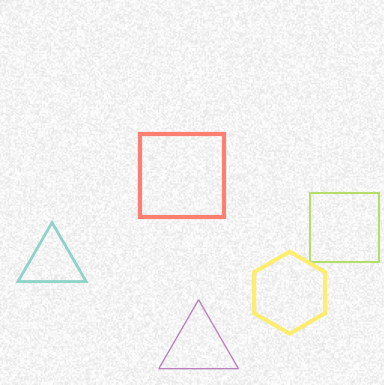[{"shape": "triangle", "thickness": 2, "radius": 0.51, "center": [0.135, 0.32]}, {"shape": "square", "thickness": 3, "radius": 0.54, "center": [0.473, 0.545]}, {"shape": "square", "thickness": 1.5, "radius": 0.45, "center": [0.896, 0.41]}, {"shape": "triangle", "thickness": 1, "radius": 0.6, "center": [0.516, 0.102]}, {"shape": "hexagon", "thickness": 3, "radius": 0.53, "center": [0.752, 0.24]}]